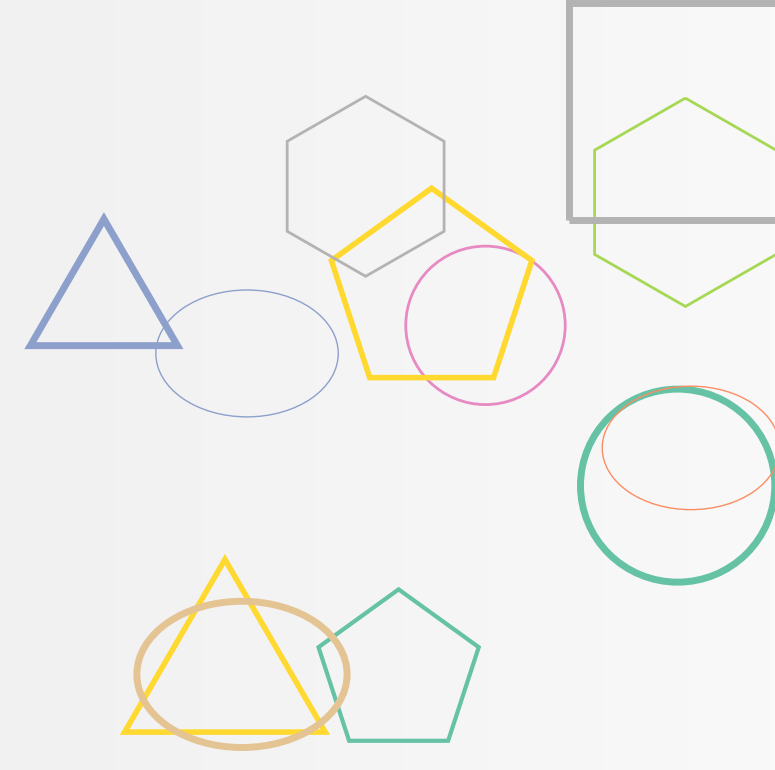[{"shape": "circle", "thickness": 2.5, "radius": 0.63, "center": [0.874, 0.369]}, {"shape": "pentagon", "thickness": 1.5, "radius": 0.54, "center": [0.514, 0.126]}, {"shape": "oval", "thickness": 0.5, "radius": 0.57, "center": [0.892, 0.418]}, {"shape": "oval", "thickness": 0.5, "radius": 0.59, "center": [0.319, 0.541]}, {"shape": "triangle", "thickness": 2.5, "radius": 0.55, "center": [0.134, 0.606]}, {"shape": "circle", "thickness": 1, "radius": 0.51, "center": [0.626, 0.577]}, {"shape": "hexagon", "thickness": 1, "radius": 0.68, "center": [0.884, 0.737]}, {"shape": "triangle", "thickness": 2, "radius": 0.75, "center": [0.29, 0.124]}, {"shape": "pentagon", "thickness": 2, "radius": 0.68, "center": [0.557, 0.62]}, {"shape": "oval", "thickness": 2.5, "radius": 0.68, "center": [0.312, 0.124]}, {"shape": "hexagon", "thickness": 1, "radius": 0.58, "center": [0.472, 0.758]}, {"shape": "square", "thickness": 2.5, "radius": 0.71, "center": [0.875, 0.855]}]